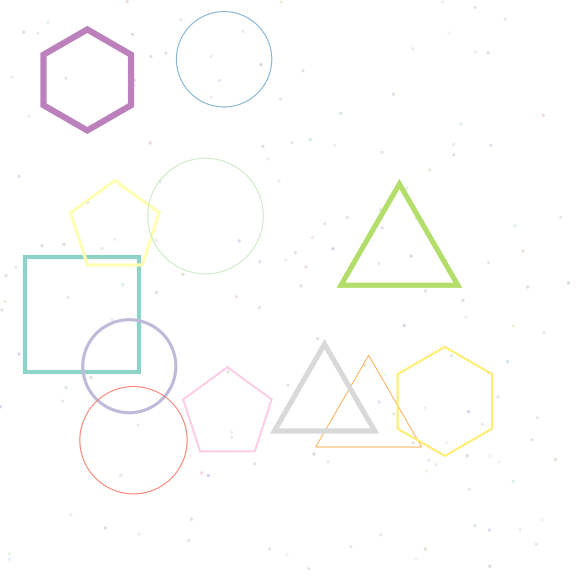[{"shape": "square", "thickness": 2, "radius": 0.49, "center": [0.142, 0.454]}, {"shape": "pentagon", "thickness": 1.5, "radius": 0.4, "center": [0.199, 0.606]}, {"shape": "circle", "thickness": 1.5, "radius": 0.4, "center": [0.224, 0.365]}, {"shape": "circle", "thickness": 0.5, "radius": 0.46, "center": [0.231, 0.237]}, {"shape": "circle", "thickness": 0.5, "radius": 0.41, "center": [0.388, 0.897]}, {"shape": "triangle", "thickness": 0.5, "radius": 0.53, "center": [0.638, 0.278]}, {"shape": "triangle", "thickness": 2.5, "radius": 0.58, "center": [0.692, 0.564]}, {"shape": "pentagon", "thickness": 1, "radius": 0.4, "center": [0.394, 0.283]}, {"shape": "triangle", "thickness": 2.5, "radius": 0.5, "center": [0.562, 0.303]}, {"shape": "hexagon", "thickness": 3, "radius": 0.44, "center": [0.151, 0.861]}, {"shape": "circle", "thickness": 0.5, "radius": 0.5, "center": [0.356, 0.625]}, {"shape": "hexagon", "thickness": 1, "radius": 0.47, "center": [0.77, 0.304]}]